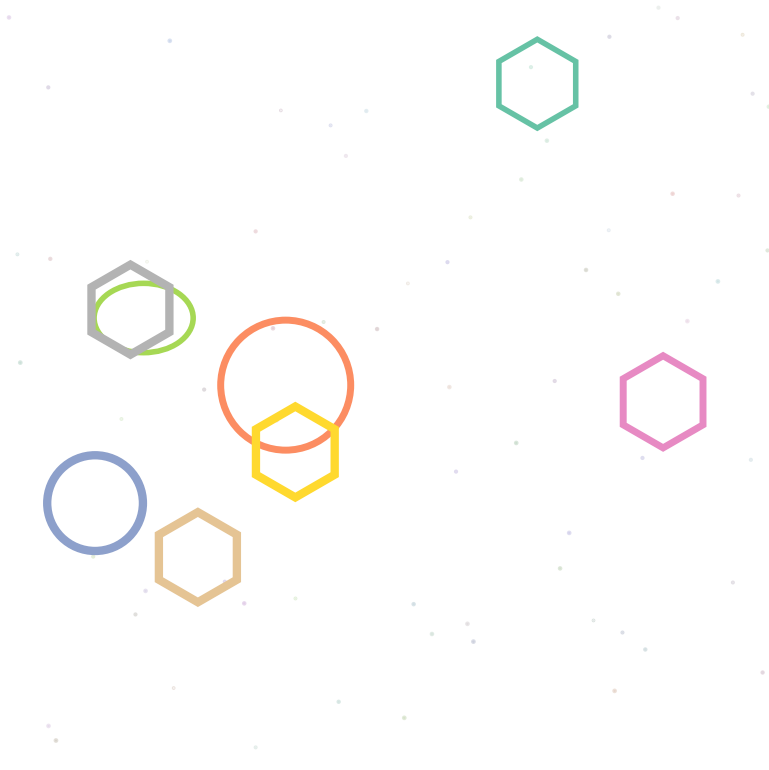[{"shape": "hexagon", "thickness": 2, "radius": 0.29, "center": [0.698, 0.891]}, {"shape": "circle", "thickness": 2.5, "radius": 0.42, "center": [0.371, 0.5]}, {"shape": "circle", "thickness": 3, "radius": 0.31, "center": [0.123, 0.347]}, {"shape": "hexagon", "thickness": 2.5, "radius": 0.3, "center": [0.861, 0.478]}, {"shape": "oval", "thickness": 2, "radius": 0.32, "center": [0.187, 0.587]}, {"shape": "hexagon", "thickness": 3, "radius": 0.3, "center": [0.384, 0.413]}, {"shape": "hexagon", "thickness": 3, "radius": 0.29, "center": [0.257, 0.276]}, {"shape": "hexagon", "thickness": 3, "radius": 0.29, "center": [0.169, 0.598]}]